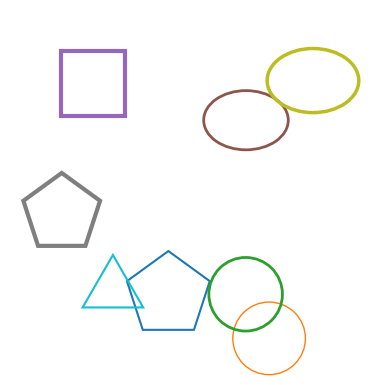[{"shape": "pentagon", "thickness": 1.5, "radius": 0.57, "center": [0.437, 0.235]}, {"shape": "circle", "thickness": 1, "radius": 0.47, "center": [0.699, 0.121]}, {"shape": "circle", "thickness": 2, "radius": 0.48, "center": [0.638, 0.236]}, {"shape": "square", "thickness": 3, "radius": 0.42, "center": [0.241, 0.783]}, {"shape": "oval", "thickness": 2, "radius": 0.55, "center": [0.639, 0.688]}, {"shape": "pentagon", "thickness": 3, "radius": 0.52, "center": [0.16, 0.446]}, {"shape": "oval", "thickness": 2.5, "radius": 0.6, "center": [0.813, 0.791]}, {"shape": "triangle", "thickness": 1.5, "radius": 0.45, "center": [0.293, 0.247]}]